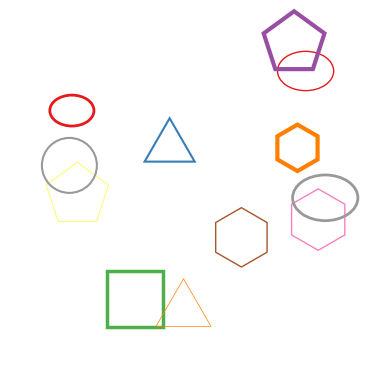[{"shape": "oval", "thickness": 2, "radius": 0.29, "center": [0.187, 0.713]}, {"shape": "oval", "thickness": 1, "radius": 0.36, "center": [0.794, 0.816]}, {"shape": "triangle", "thickness": 1.5, "radius": 0.38, "center": [0.441, 0.618]}, {"shape": "square", "thickness": 2.5, "radius": 0.36, "center": [0.35, 0.224]}, {"shape": "pentagon", "thickness": 3, "radius": 0.42, "center": [0.764, 0.888]}, {"shape": "hexagon", "thickness": 3, "radius": 0.3, "center": [0.773, 0.616]}, {"shape": "triangle", "thickness": 0.5, "radius": 0.41, "center": [0.477, 0.194]}, {"shape": "pentagon", "thickness": 0.5, "radius": 0.42, "center": [0.201, 0.494]}, {"shape": "hexagon", "thickness": 1, "radius": 0.39, "center": [0.627, 0.383]}, {"shape": "hexagon", "thickness": 1, "radius": 0.4, "center": [0.826, 0.43]}, {"shape": "oval", "thickness": 2, "radius": 0.42, "center": [0.845, 0.486]}, {"shape": "circle", "thickness": 1.5, "radius": 0.36, "center": [0.18, 0.57]}]